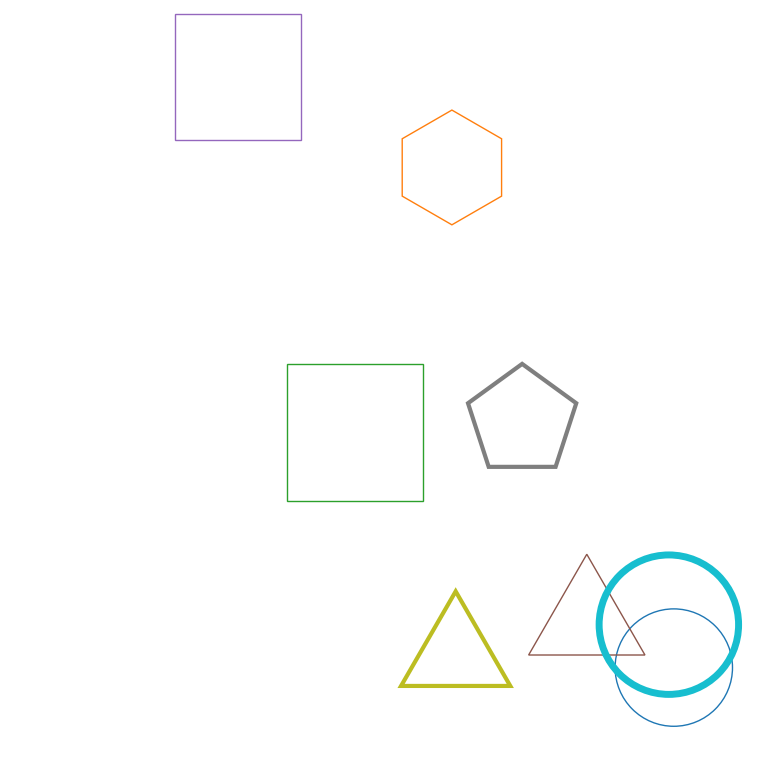[{"shape": "circle", "thickness": 0.5, "radius": 0.38, "center": [0.875, 0.133]}, {"shape": "hexagon", "thickness": 0.5, "radius": 0.37, "center": [0.587, 0.783]}, {"shape": "square", "thickness": 0.5, "radius": 0.44, "center": [0.461, 0.438]}, {"shape": "square", "thickness": 0.5, "radius": 0.41, "center": [0.309, 0.9]}, {"shape": "triangle", "thickness": 0.5, "radius": 0.44, "center": [0.762, 0.193]}, {"shape": "pentagon", "thickness": 1.5, "radius": 0.37, "center": [0.678, 0.453]}, {"shape": "triangle", "thickness": 1.5, "radius": 0.41, "center": [0.592, 0.15]}, {"shape": "circle", "thickness": 2.5, "radius": 0.45, "center": [0.869, 0.189]}]